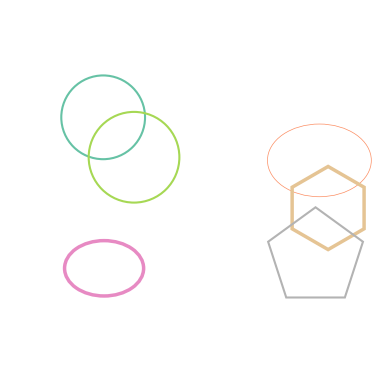[{"shape": "circle", "thickness": 1.5, "radius": 0.54, "center": [0.268, 0.695]}, {"shape": "oval", "thickness": 0.5, "radius": 0.67, "center": [0.83, 0.583]}, {"shape": "oval", "thickness": 2.5, "radius": 0.51, "center": [0.27, 0.303]}, {"shape": "circle", "thickness": 1.5, "radius": 0.59, "center": [0.348, 0.592]}, {"shape": "hexagon", "thickness": 2.5, "radius": 0.54, "center": [0.852, 0.46]}, {"shape": "pentagon", "thickness": 1.5, "radius": 0.65, "center": [0.82, 0.332]}]